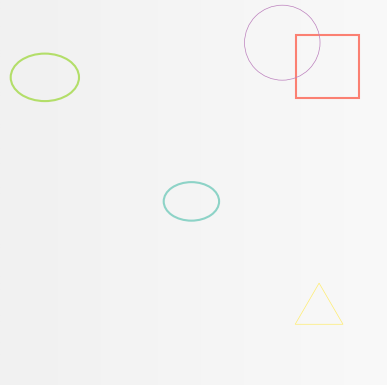[{"shape": "oval", "thickness": 1.5, "radius": 0.36, "center": [0.494, 0.477]}, {"shape": "square", "thickness": 1.5, "radius": 0.41, "center": [0.845, 0.827]}, {"shape": "oval", "thickness": 1.5, "radius": 0.44, "center": [0.116, 0.799]}, {"shape": "circle", "thickness": 0.5, "radius": 0.49, "center": [0.729, 0.889]}, {"shape": "triangle", "thickness": 0.5, "radius": 0.36, "center": [0.823, 0.193]}]